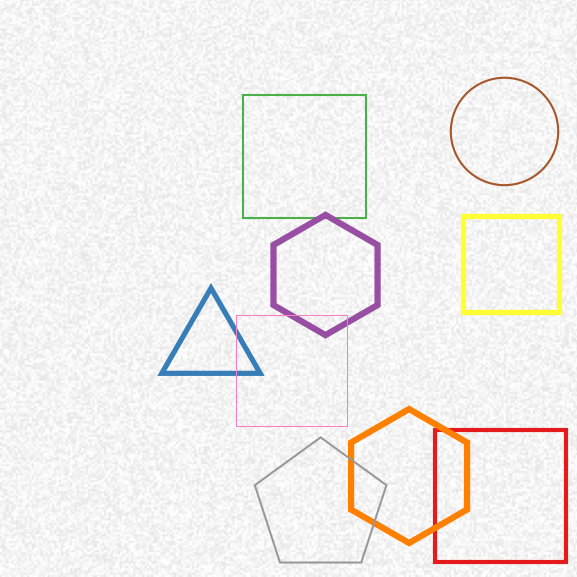[{"shape": "square", "thickness": 2, "radius": 0.57, "center": [0.866, 0.14]}, {"shape": "triangle", "thickness": 2.5, "radius": 0.49, "center": [0.365, 0.402]}, {"shape": "square", "thickness": 1, "radius": 0.53, "center": [0.527, 0.728]}, {"shape": "hexagon", "thickness": 3, "radius": 0.52, "center": [0.564, 0.523]}, {"shape": "hexagon", "thickness": 3, "radius": 0.58, "center": [0.708, 0.175]}, {"shape": "square", "thickness": 2.5, "radius": 0.42, "center": [0.884, 0.542]}, {"shape": "circle", "thickness": 1, "radius": 0.46, "center": [0.874, 0.772]}, {"shape": "square", "thickness": 0.5, "radius": 0.48, "center": [0.504, 0.357]}, {"shape": "pentagon", "thickness": 1, "radius": 0.6, "center": [0.555, 0.122]}]